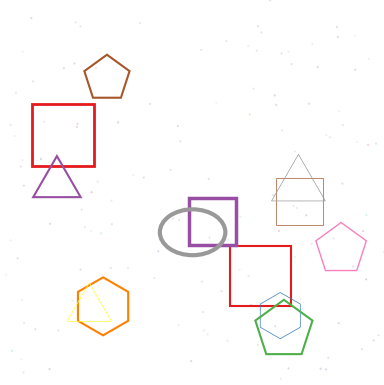[{"shape": "square", "thickness": 1.5, "radius": 0.39, "center": [0.676, 0.283]}, {"shape": "square", "thickness": 2, "radius": 0.4, "center": [0.164, 0.649]}, {"shape": "hexagon", "thickness": 0.5, "radius": 0.3, "center": [0.728, 0.18]}, {"shape": "pentagon", "thickness": 1.5, "radius": 0.39, "center": [0.737, 0.143]}, {"shape": "triangle", "thickness": 1.5, "radius": 0.36, "center": [0.148, 0.523]}, {"shape": "square", "thickness": 2.5, "radius": 0.31, "center": [0.552, 0.425]}, {"shape": "hexagon", "thickness": 1.5, "radius": 0.38, "center": [0.268, 0.204]}, {"shape": "triangle", "thickness": 0.5, "radius": 0.33, "center": [0.232, 0.199]}, {"shape": "pentagon", "thickness": 1.5, "radius": 0.31, "center": [0.278, 0.796]}, {"shape": "square", "thickness": 0.5, "radius": 0.3, "center": [0.778, 0.476]}, {"shape": "pentagon", "thickness": 1, "radius": 0.34, "center": [0.886, 0.353]}, {"shape": "triangle", "thickness": 0.5, "radius": 0.4, "center": [0.775, 0.518]}, {"shape": "oval", "thickness": 3, "radius": 0.43, "center": [0.5, 0.397]}]